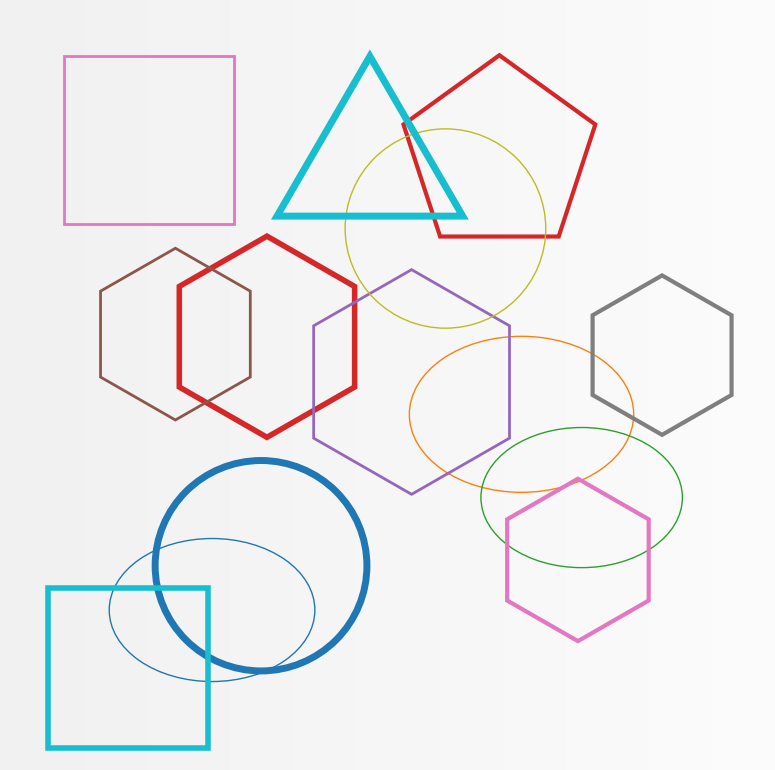[{"shape": "circle", "thickness": 2.5, "radius": 0.68, "center": [0.337, 0.265]}, {"shape": "oval", "thickness": 0.5, "radius": 0.66, "center": [0.274, 0.208]}, {"shape": "oval", "thickness": 0.5, "radius": 0.72, "center": [0.673, 0.462]}, {"shape": "oval", "thickness": 0.5, "radius": 0.65, "center": [0.751, 0.354]}, {"shape": "pentagon", "thickness": 1.5, "radius": 0.65, "center": [0.644, 0.798]}, {"shape": "hexagon", "thickness": 2, "radius": 0.65, "center": [0.344, 0.563]}, {"shape": "hexagon", "thickness": 1, "radius": 0.73, "center": [0.531, 0.504]}, {"shape": "hexagon", "thickness": 1, "radius": 0.56, "center": [0.226, 0.566]}, {"shape": "hexagon", "thickness": 1.5, "radius": 0.53, "center": [0.746, 0.273]}, {"shape": "square", "thickness": 1, "radius": 0.55, "center": [0.193, 0.818]}, {"shape": "hexagon", "thickness": 1.5, "radius": 0.52, "center": [0.854, 0.539]}, {"shape": "circle", "thickness": 0.5, "radius": 0.65, "center": [0.575, 0.703]}, {"shape": "square", "thickness": 2, "radius": 0.52, "center": [0.165, 0.133]}, {"shape": "triangle", "thickness": 2.5, "radius": 0.69, "center": [0.477, 0.789]}]